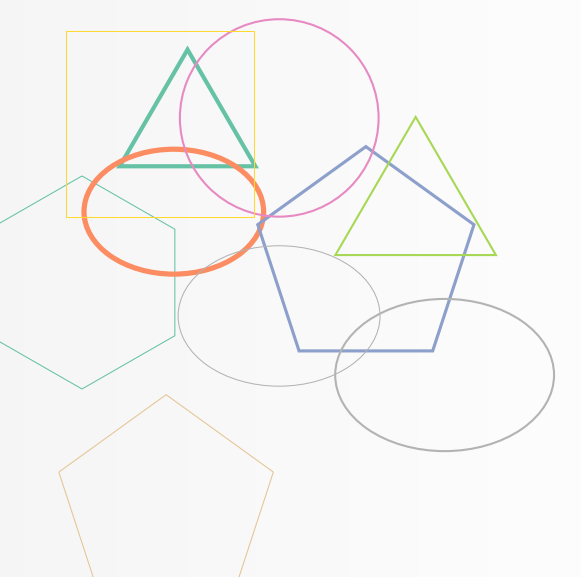[{"shape": "hexagon", "thickness": 0.5, "radius": 0.92, "center": [0.141, 0.51]}, {"shape": "triangle", "thickness": 2, "radius": 0.67, "center": [0.323, 0.779]}, {"shape": "oval", "thickness": 2.5, "radius": 0.77, "center": [0.299, 0.633]}, {"shape": "pentagon", "thickness": 1.5, "radius": 0.98, "center": [0.629, 0.55]}, {"shape": "circle", "thickness": 1, "radius": 0.85, "center": [0.48, 0.795]}, {"shape": "triangle", "thickness": 1, "radius": 0.8, "center": [0.715, 0.637]}, {"shape": "square", "thickness": 0.5, "radius": 0.81, "center": [0.276, 0.784]}, {"shape": "pentagon", "thickness": 0.5, "radius": 0.97, "center": [0.286, 0.122]}, {"shape": "oval", "thickness": 1, "radius": 0.94, "center": [0.765, 0.35]}, {"shape": "oval", "thickness": 0.5, "radius": 0.87, "center": [0.48, 0.452]}]